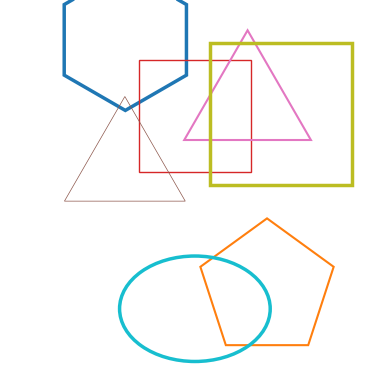[{"shape": "hexagon", "thickness": 2.5, "radius": 0.92, "center": [0.326, 0.896]}, {"shape": "pentagon", "thickness": 1.5, "radius": 0.91, "center": [0.694, 0.251]}, {"shape": "square", "thickness": 1, "radius": 0.73, "center": [0.507, 0.698]}, {"shape": "triangle", "thickness": 0.5, "radius": 0.91, "center": [0.324, 0.568]}, {"shape": "triangle", "thickness": 1.5, "radius": 0.95, "center": [0.643, 0.731]}, {"shape": "square", "thickness": 2.5, "radius": 0.92, "center": [0.73, 0.704]}, {"shape": "oval", "thickness": 2.5, "radius": 0.98, "center": [0.506, 0.198]}]